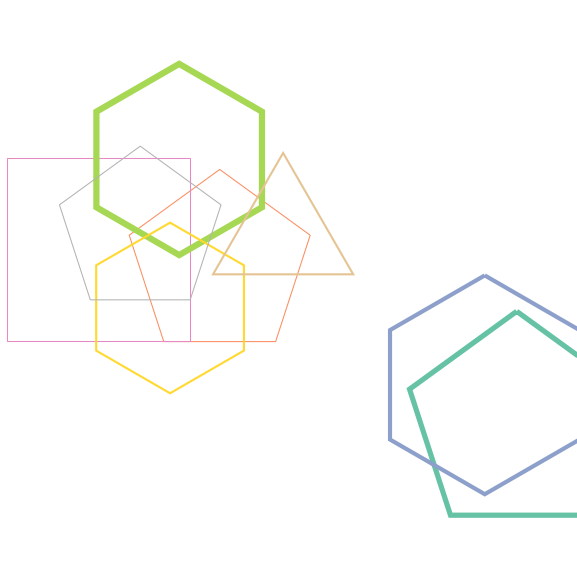[{"shape": "pentagon", "thickness": 2.5, "radius": 0.98, "center": [0.895, 0.265]}, {"shape": "pentagon", "thickness": 0.5, "radius": 0.82, "center": [0.38, 0.541]}, {"shape": "hexagon", "thickness": 2, "radius": 0.95, "center": [0.839, 0.333]}, {"shape": "square", "thickness": 0.5, "radius": 0.79, "center": [0.17, 0.568]}, {"shape": "hexagon", "thickness": 3, "radius": 0.83, "center": [0.31, 0.723]}, {"shape": "hexagon", "thickness": 1, "radius": 0.74, "center": [0.294, 0.466]}, {"shape": "triangle", "thickness": 1, "radius": 0.7, "center": [0.49, 0.594]}, {"shape": "pentagon", "thickness": 0.5, "radius": 0.74, "center": [0.243, 0.599]}]